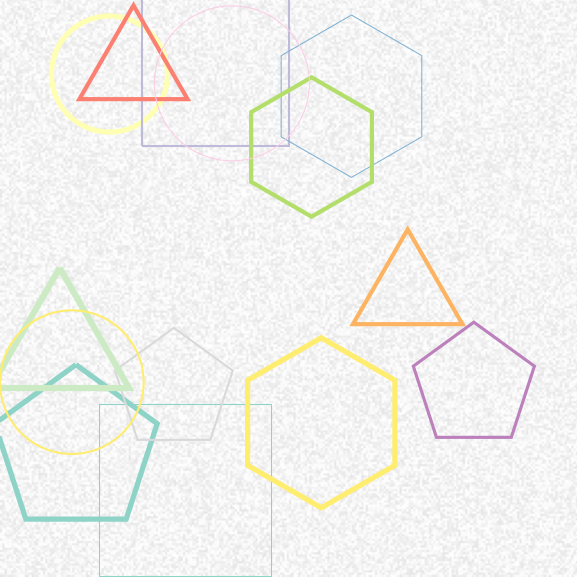[{"shape": "pentagon", "thickness": 2.5, "radius": 0.74, "center": [0.132, 0.22]}, {"shape": "square", "thickness": 0.5, "radius": 0.75, "center": [0.321, 0.151]}, {"shape": "circle", "thickness": 2.5, "radius": 0.5, "center": [0.19, 0.871]}, {"shape": "square", "thickness": 1, "radius": 0.64, "center": [0.374, 0.874]}, {"shape": "triangle", "thickness": 2, "radius": 0.54, "center": [0.231, 0.882]}, {"shape": "hexagon", "thickness": 0.5, "radius": 0.7, "center": [0.609, 0.833]}, {"shape": "triangle", "thickness": 2, "radius": 0.55, "center": [0.706, 0.493]}, {"shape": "hexagon", "thickness": 2, "radius": 0.6, "center": [0.539, 0.745]}, {"shape": "circle", "thickness": 0.5, "radius": 0.67, "center": [0.402, 0.855]}, {"shape": "pentagon", "thickness": 1, "radius": 0.54, "center": [0.301, 0.324]}, {"shape": "pentagon", "thickness": 1.5, "radius": 0.55, "center": [0.821, 0.331]}, {"shape": "triangle", "thickness": 3, "radius": 0.69, "center": [0.103, 0.397]}, {"shape": "hexagon", "thickness": 2.5, "radius": 0.74, "center": [0.556, 0.267]}, {"shape": "circle", "thickness": 1, "radius": 0.62, "center": [0.124, 0.337]}]